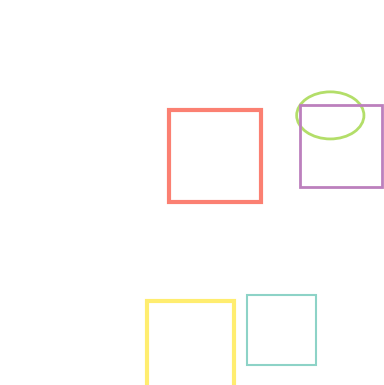[{"shape": "square", "thickness": 1.5, "radius": 0.45, "center": [0.731, 0.143]}, {"shape": "square", "thickness": 3, "radius": 0.6, "center": [0.558, 0.595]}, {"shape": "oval", "thickness": 2, "radius": 0.44, "center": [0.858, 0.7]}, {"shape": "square", "thickness": 2, "radius": 0.53, "center": [0.886, 0.62]}, {"shape": "square", "thickness": 3, "radius": 0.56, "center": [0.495, 0.106]}]